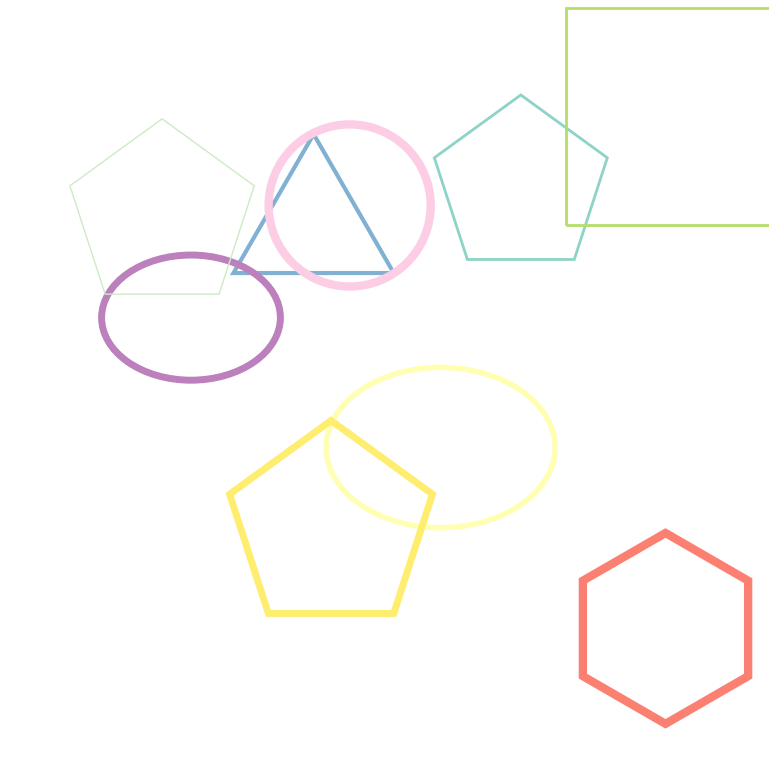[{"shape": "pentagon", "thickness": 1, "radius": 0.59, "center": [0.676, 0.759]}, {"shape": "oval", "thickness": 2, "radius": 0.74, "center": [0.572, 0.419]}, {"shape": "hexagon", "thickness": 3, "radius": 0.62, "center": [0.864, 0.184]}, {"shape": "triangle", "thickness": 1.5, "radius": 0.6, "center": [0.407, 0.705]}, {"shape": "square", "thickness": 1, "radius": 0.7, "center": [0.876, 0.849]}, {"shape": "circle", "thickness": 3, "radius": 0.53, "center": [0.454, 0.733]}, {"shape": "oval", "thickness": 2.5, "radius": 0.58, "center": [0.248, 0.588]}, {"shape": "pentagon", "thickness": 0.5, "radius": 0.63, "center": [0.211, 0.72]}, {"shape": "pentagon", "thickness": 2.5, "radius": 0.69, "center": [0.43, 0.315]}]